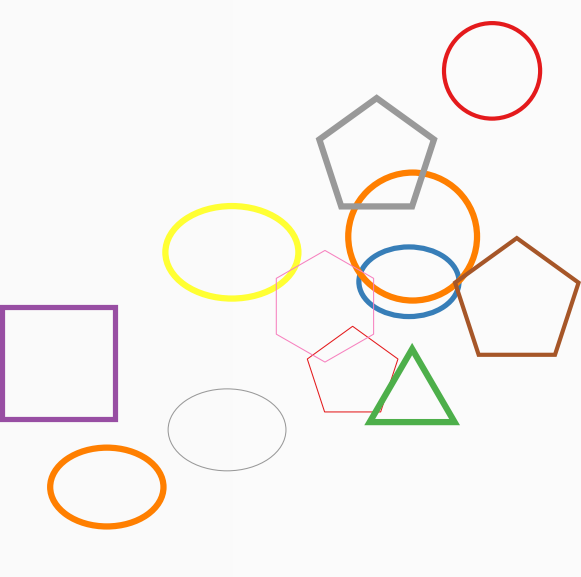[{"shape": "circle", "thickness": 2, "radius": 0.41, "center": [0.847, 0.876]}, {"shape": "pentagon", "thickness": 0.5, "radius": 0.41, "center": [0.607, 0.352]}, {"shape": "oval", "thickness": 2.5, "radius": 0.43, "center": [0.704, 0.511]}, {"shape": "triangle", "thickness": 3, "radius": 0.42, "center": [0.709, 0.31]}, {"shape": "square", "thickness": 2.5, "radius": 0.49, "center": [0.101, 0.371]}, {"shape": "oval", "thickness": 3, "radius": 0.49, "center": [0.184, 0.156]}, {"shape": "circle", "thickness": 3, "radius": 0.55, "center": [0.71, 0.59]}, {"shape": "oval", "thickness": 3, "radius": 0.57, "center": [0.399, 0.562]}, {"shape": "pentagon", "thickness": 2, "radius": 0.56, "center": [0.889, 0.475]}, {"shape": "hexagon", "thickness": 0.5, "radius": 0.48, "center": [0.559, 0.469]}, {"shape": "pentagon", "thickness": 3, "radius": 0.52, "center": [0.648, 0.726]}, {"shape": "oval", "thickness": 0.5, "radius": 0.51, "center": [0.391, 0.255]}]